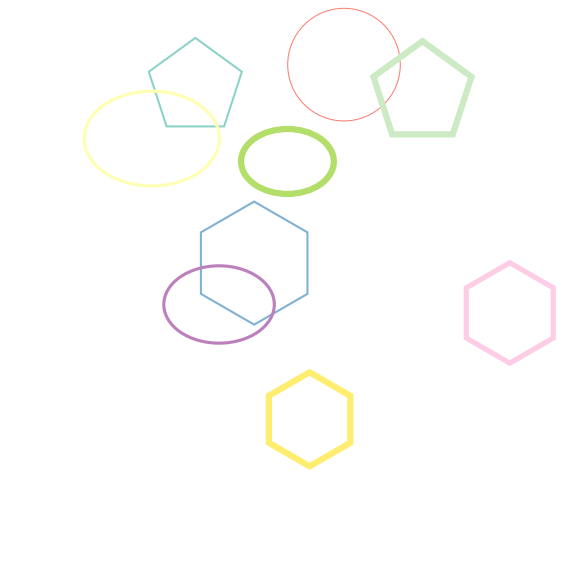[{"shape": "pentagon", "thickness": 1, "radius": 0.42, "center": [0.338, 0.849]}, {"shape": "oval", "thickness": 1.5, "radius": 0.59, "center": [0.263, 0.759]}, {"shape": "circle", "thickness": 0.5, "radius": 0.49, "center": [0.596, 0.887]}, {"shape": "hexagon", "thickness": 1, "radius": 0.53, "center": [0.44, 0.544]}, {"shape": "oval", "thickness": 3, "radius": 0.4, "center": [0.498, 0.72]}, {"shape": "hexagon", "thickness": 2.5, "radius": 0.43, "center": [0.883, 0.457]}, {"shape": "oval", "thickness": 1.5, "radius": 0.48, "center": [0.379, 0.472]}, {"shape": "pentagon", "thickness": 3, "radius": 0.45, "center": [0.732, 0.839]}, {"shape": "hexagon", "thickness": 3, "radius": 0.41, "center": [0.536, 0.273]}]